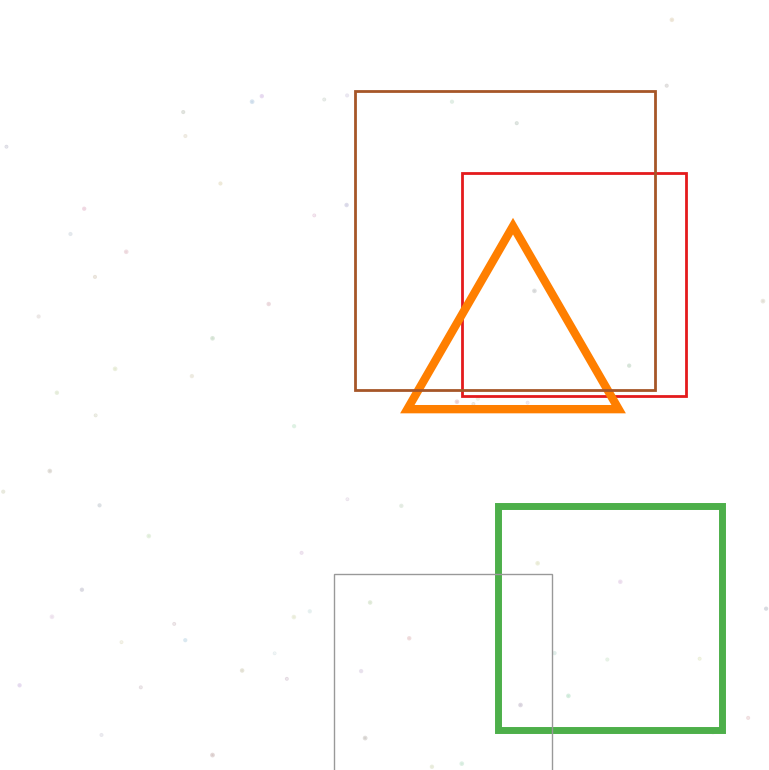[{"shape": "square", "thickness": 1, "radius": 0.73, "center": [0.745, 0.631]}, {"shape": "square", "thickness": 2.5, "radius": 0.73, "center": [0.792, 0.197]}, {"shape": "triangle", "thickness": 3, "radius": 0.79, "center": [0.666, 0.548]}, {"shape": "square", "thickness": 1, "radius": 0.97, "center": [0.656, 0.688]}, {"shape": "square", "thickness": 0.5, "radius": 0.71, "center": [0.575, 0.113]}]